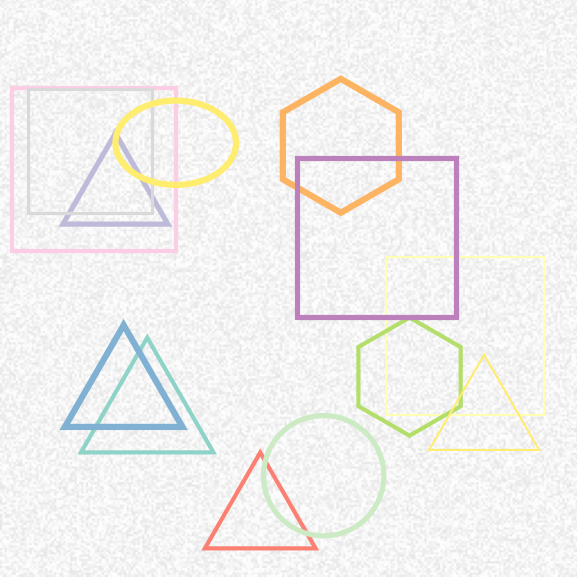[{"shape": "triangle", "thickness": 2, "radius": 0.66, "center": [0.255, 0.282]}, {"shape": "square", "thickness": 1, "radius": 0.68, "center": [0.805, 0.418]}, {"shape": "triangle", "thickness": 2.5, "radius": 0.52, "center": [0.2, 0.663]}, {"shape": "triangle", "thickness": 2, "radius": 0.55, "center": [0.451, 0.105]}, {"shape": "triangle", "thickness": 3, "radius": 0.59, "center": [0.214, 0.319]}, {"shape": "hexagon", "thickness": 3, "radius": 0.58, "center": [0.59, 0.747]}, {"shape": "hexagon", "thickness": 2, "radius": 0.51, "center": [0.709, 0.347]}, {"shape": "square", "thickness": 2, "radius": 0.71, "center": [0.163, 0.705]}, {"shape": "square", "thickness": 1.5, "radius": 0.54, "center": [0.155, 0.738]}, {"shape": "square", "thickness": 2.5, "radius": 0.69, "center": [0.653, 0.588]}, {"shape": "circle", "thickness": 2.5, "radius": 0.52, "center": [0.56, 0.175]}, {"shape": "triangle", "thickness": 1, "radius": 0.55, "center": [0.838, 0.275]}, {"shape": "oval", "thickness": 3, "radius": 0.52, "center": [0.304, 0.752]}]